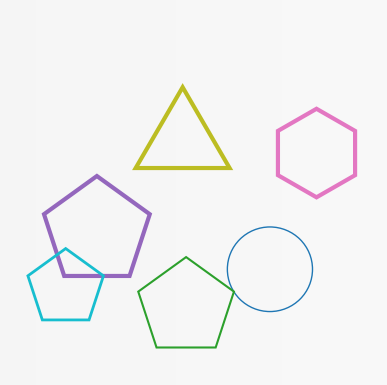[{"shape": "circle", "thickness": 1, "radius": 0.55, "center": [0.697, 0.301]}, {"shape": "pentagon", "thickness": 1.5, "radius": 0.65, "center": [0.48, 0.202]}, {"shape": "pentagon", "thickness": 3, "radius": 0.72, "center": [0.25, 0.399]}, {"shape": "hexagon", "thickness": 3, "radius": 0.57, "center": [0.817, 0.602]}, {"shape": "triangle", "thickness": 3, "radius": 0.7, "center": [0.471, 0.634]}, {"shape": "pentagon", "thickness": 2, "radius": 0.51, "center": [0.17, 0.252]}]